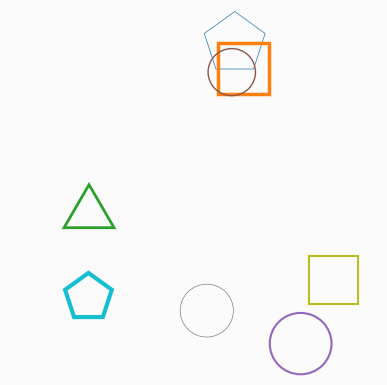[{"shape": "pentagon", "thickness": 0.5, "radius": 0.41, "center": [0.606, 0.888]}, {"shape": "square", "thickness": 2.5, "radius": 0.33, "center": [0.629, 0.822]}, {"shape": "triangle", "thickness": 2, "radius": 0.37, "center": [0.23, 0.446]}, {"shape": "circle", "thickness": 1.5, "radius": 0.4, "center": [0.776, 0.108]}, {"shape": "circle", "thickness": 1, "radius": 0.31, "center": [0.598, 0.813]}, {"shape": "circle", "thickness": 0.5, "radius": 0.34, "center": [0.534, 0.193]}, {"shape": "square", "thickness": 1.5, "radius": 0.31, "center": [0.861, 0.272]}, {"shape": "pentagon", "thickness": 3, "radius": 0.32, "center": [0.228, 0.228]}]